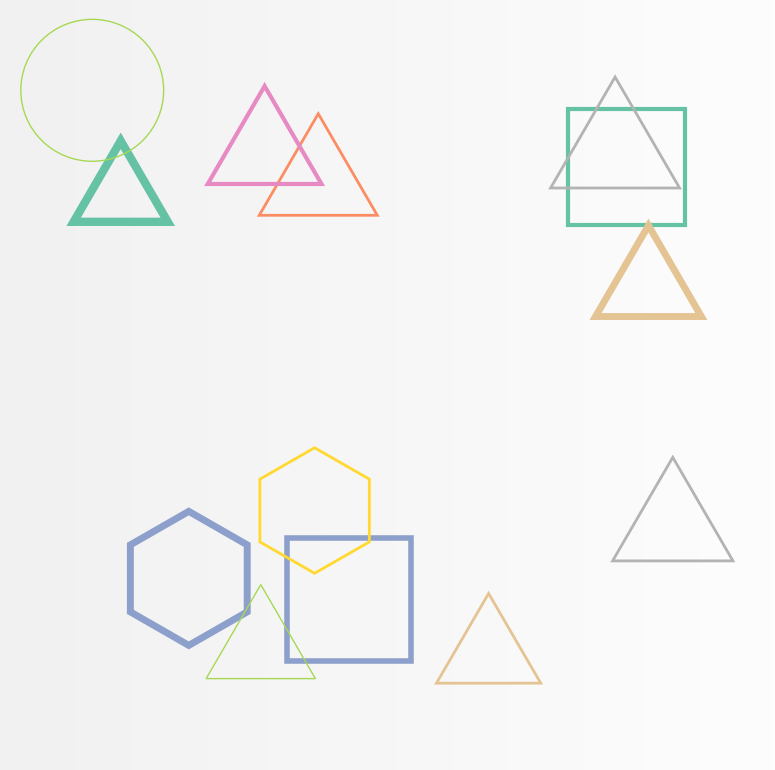[{"shape": "square", "thickness": 1.5, "radius": 0.38, "center": [0.808, 0.783]}, {"shape": "triangle", "thickness": 3, "radius": 0.35, "center": [0.156, 0.747]}, {"shape": "triangle", "thickness": 1, "radius": 0.44, "center": [0.411, 0.764]}, {"shape": "hexagon", "thickness": 2.5, "radius": 0.44, "center": [0.244, 0.249]}, {"shape": "square", "thickness": 2, "radius": 0.4, "center": [0.45, 0.221]}, {"shape": "triangle", "thickness": 1.5, "radius": 0.42, "center": [0.341, 0.803]}, {"shape": "triangle", "thickness": 0.5, "radius": 0.41, "center": [0.336, 0.159]}, {"shape": "circle", "thickness": 0.5, "radius": 0.46, "center": [0.119, 0.883]}, {"shape": "hexagon", "thickness": 1, "radius": 0.41, "center": [0.406, 0.337]}, {"shape": "triangle", "thickness": 1, "radius": 0.39, "center": [0.63, 0.152]}, {"shape": "triangle", "thickness": 2.5, "radius": 0.39, "center": [0.837, 0.628]}, {"shape": "triangle", "thickness": 1, "radius": 0.48, "center": [0.794, 0.804]}, {"shape": "triangle", "thickness": 1, "radius": 0.45, "center": [0.868, 0.316]}]